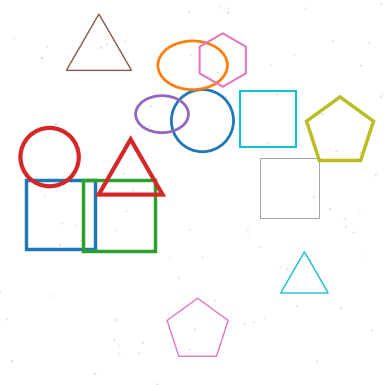[{"shape": "circle", "thickness": 2, "radius": 0.4, "center": [0.526, 0.687]}, {"shape": "square", "thickness": 2.5, "radius": 0.45, "center": [0.157, 0.444]}, {"shape": "oval", "thickness": 2, "radius": 0.45, "center": [0.5, 0.83]}, {"shape": "square", "thickness": 2.5, "radius": 0.46, "center": [0.309, 0.44]}, {"shape": "triangle", "thickness": 3, "radius": 0.48, "center": [0.339, 0.542]}, {"shape": "circle", "thickness": 3, "radius": 0.38, "center": [0.129, 0.592]}, {"shape": "oval", "thickness": 2, "radius": 0.34, "center": [0.421, 0.703]}, {"shape": "triangle", "thickness": 1, "radius": 0.49, "center": [0.257, 0.866]}, {"shape": "hexagon", "thickness": 1.5, "radius": 0.35, "center": [0.579, 0.844]}, {"shape": "pentagon", "thickness": 1, "radius": 0.42, "center": [0.513, 0.142]}, {"shape": "square", "thickness": 0.5, "radius": 0.39, "center": [0.752, 0.512]}, {"shape": "pentagon", "thickness": 2.5, "radius": 0.46, "center": [0.883, 0.657]}, {"shape": "square", "thickness": 1.5, "radius": 0.36, "center": [0.696, 0.691]}, {"shape": "triangle", "thickness": 1, "radius": 0.36, "center": [0.791, 0.275]}]